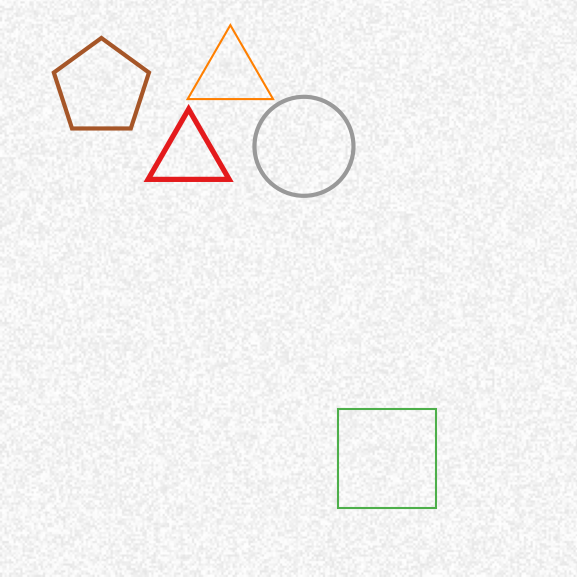[{"shape": "triangle", "thickness": 2.5, "radius": 0.41, "center": [0.327, 0.729]}, {"shape": "square", "thickness": 1, "radius": 0.42, "center": [0.671, 0.205]}, {"shape": "triangle", "thickness": 1, "radius": 0.43, "center": [0.399, 0.87]}, {"shape": "pentagon", "thickness": 2, "radius": 0.43, "center": [0.176, 0.847]}, {"shape": "circle", "thickness": 2, "radius": 0.43, "center": [0.526, 0.746]}]